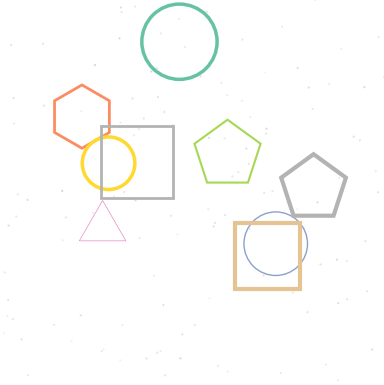[{"shape": "circle", "thickness": 2.5, "radius": 0.49, "center": [0.466, 0.892]}, {"shape": "hexagon", "thickness": 2, "radius": 0.41, "center": [0.213, 0.697]}, {"shape": "circle", "thickness": 1, "radius": 0.41, "center": [0.716, 0.367]}, {"shape": "triangle", "thickness": 0.5, "radius": 0.35, "center": [0.266, 0.409]}, {"shape": "pentagon", "thickness": 1.5, "radius": 0.45, "center": [0.591, 0.599]}, {"shape": "circle", "thickness": 2.5, "radius": 0.34, "center": [0.282, 0.576]}, {"shape": "square", "thickness": 3, "radius": 0.42, "center": [0.694, 0.335]}, {"shape": "square", "thickness": 2, "radius": 0.47, "center": [0.357, 0.58]}, {"shape": "pentagon", "thickness": 3, "radius": 0.44, "center": [0.814, 0.511]}]